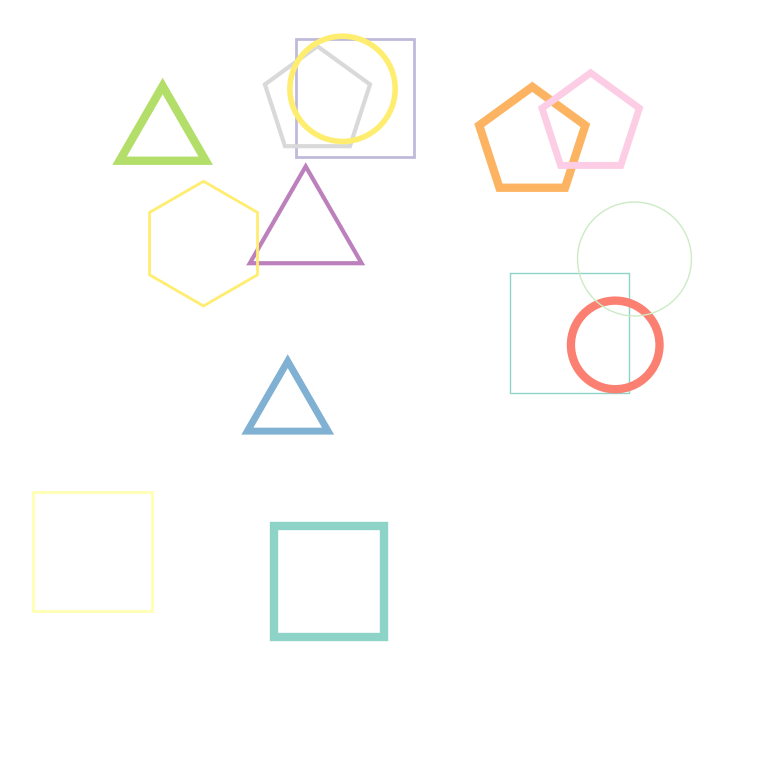[{"shape": "square", "thickness": 3, "radius": 0.36, "center": [0.427, 0.245]}, {"shape": "square", "thickness": 0.5, "radius": 0.39, "center": [0.74, 0.568]}, {"shape": "square", "thickness": 1, "radius": 0.39, "center": [0.12, 0.284]}, {"shape": "square", "thickness": 1, "radius": 0.38, "center": [0.461, 0.873]}, {"shape": "circle", "thickness": 3, "radius": 0.29, "center": [0.799, 0.552]}, {"shape": "triangle", "thickness": 2.5, "radius": 0.3, "center": [0.374, 0.47]}, {"shape": "pentagon", "thickness": 3, "radius": 0.36, "center": [0.691, 0.815]}, {"shape": "triangle", "thickness": 3, "radius": 0.32, "center": [0.211, 0.824]}, {"shape": "pentagon", "thickness": 2.5, "radius": 0.33, "center": [0.767, 0.839]}, {"shape": "pentagon", "thickness": 1.5, "radius": 0.36, "center": [0.412, 0.868]}, {"shape": "triangle", "thickness": 1.5, "radius": 0.42, "center": [0.397, 0.7]}, {"shape": "circle", "thickness": 0.5, "radius": 0.37, "center": [0.824, 0.664]}, {"shape": "circle", "thickness": 2, "radius": 0.34, "center": [0.445, 0.885]}, {"shape": "hexagon", "thickness": 1, "radius": 0.4, "center": [0.264, 0.684]}]